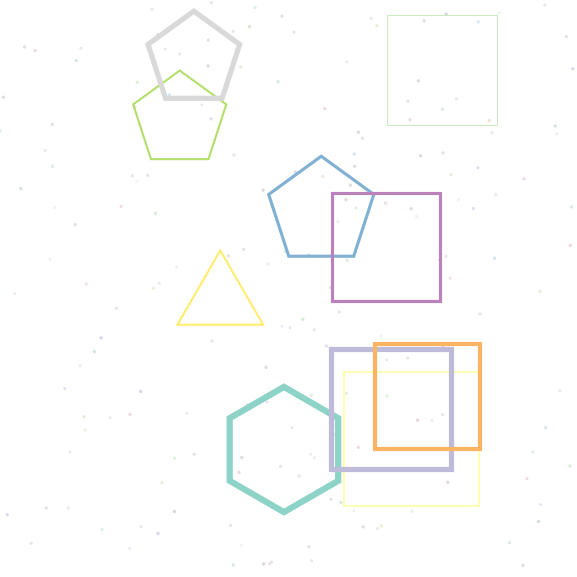[{"shape": "hexagon", "thickness": 3, "radius": 0.54, "center": [0.492, 0.221]}, {"shape": "square", "thickness": 1, "radius": 0.58, "center": [0.712, 0.239]}, {"shape": "square", "thickness": 2.5, "radius": 0.52, "center": [0.677, 0.291]}, {"shape": "pentagon", "thickness": 1.5, "radius": 0.48, "center": [0.556, 0.633]}, {"shape": "square", "thickness": 2, "radius": 0.45, "center": [0.74, 0.312]}, {"shape": "pentagon", "thickness": 1, "radius": 0.42, "center": [0.311, 0.792]}, {"shape": "pentagon", "thickness": 2.5, "radius": 0.42, "center": [0.336, 0.896]}, {"shape": "square", "thickness": 1.5, "radius": 0.47, "center": [0.668, 0.572]}, {"shape": "square", "thickness": 0.5, "radius": 0.48, "center": [0.766, 0.878]}, {"shape": "triangle", "thickness": 1, "radius": 0.43, "center": [0.381, 0.48]}]